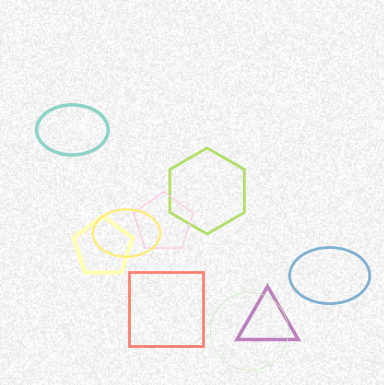[{"shape": "oval", "thickness": 2.5, "radius": 0.46, "center": [0.188, 0.663]}, {"shape": "pentagon", "thickness": 3, "radius": 0.4, "center": [0.268, 0.358]}, {"shape": "square", "thickness": 2, "radius": 0.48, "center": [0.431, 0.197]}, {"shape": "oval", "thickness": 2, "radius": 0.52, "center": [0.856, 0.284]}, {"shape": "hexagon", "thickness": 2, "radius": 0.56, "center": [0.538, 0.504]}, {"shape": "pentagon", "thickness": 1, "radius": 0.41, "center": [0.425, 0.421]}, {"shape": "triangle", "thickness": 2.5, "radius": 0.46, "center": [0.695, 0.164]}, {"shape": "circle", "thickness": 0.5, "radius": 0.51, "center": [0.648, 0.14]}, {"shape": "oval", "thickness": 1.5, "radius": 0.44, "center": [0.329, 0.395]}]